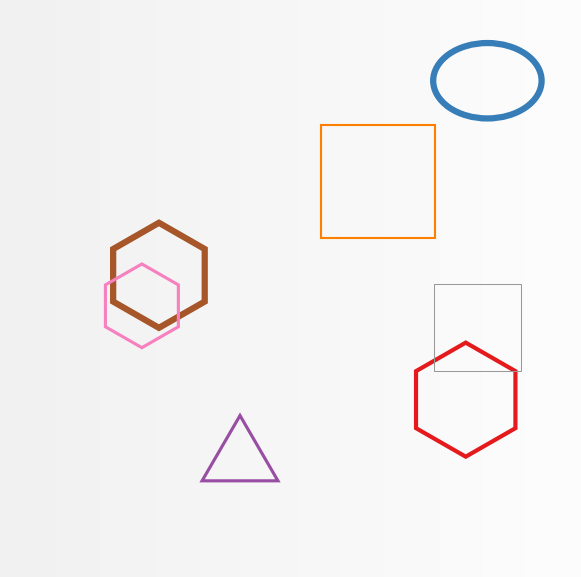[{"shape": "hexagon", "thickness": 2, "radius": 0.49, "center": [0.801, 0.307]}, {"shape": "oval", "thickness": 3, "radius": 0.47, "center": [0.839, 0.859]}, {"shape": "triangle", "thickness": 1.5, "radius": 0.38, "center": [0.413, 0.204]}, {"shape": "square", "thickness": 1, "radius": 0.49, "center": [0.65, 0.684]}, {"shape": "hexagon", "thickness": 3, "radius": 0.45, "center": [0.273, 0.522]}, {"shape": "hexagon", "thickness": 1.5, "radius": 0.36, "center": [0.244, 0.47]}, {"shape": "square", "thickness": 0.5, "radius": 0.38, "center": [0.822, 0.432]}]